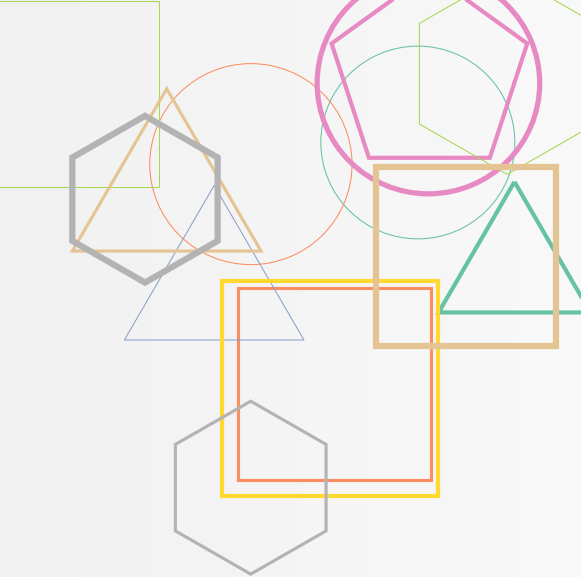[{"shape": "triangle", "thickness": 2, "radius": 0.75, "center": [0.885, 0.533]}, {"shape": "circle", "thickness": 0.5, "radius": 0.83, "center": [0.719, 0.752]}, {"shape": "square", "thickness": 1.5, "radius": 0.83, "center": [0.575, 0.335]}, {"shape": "circle", "thickness": 0.5, "radius": 0.87, "center": [0.432, 0.715]}, {"shape": "triangle", "thickness": 0.5, "radius": 0.89, "center": [0.368, 0.5]}, {"shape": "pentagon", "thickness": 2, "radius": 0.88, "center": [0.739, 0.869]}, {"shape": "circle", "thickness": 2.5, "radius": 0.96, "center": [0.737, 0.855]}, {"shape": "hexagon", "thickness": 0.5, "radius": 0.87, "center": [0.873, 0.871]}, {"shape": "square", "thickness": 0.5, "radius": 0.8, "center": [0.113, 0.836]}, {"shape": "square", "thickness": 2, "radius": 0.93, "center": [0.568, 0.326]}, {"shape": "triangle", "thickness": 1.5, "radius": 0.94, "center": [0.287, 0.658]}, {"shape": "square", "thickness": 3, "radius": 0.77, "center": [0.801, 0.555]}, {"shape": "hexagon", "thickness": 3, "radius": 0.72, "center": [0.249, 0.654]}, {"shape": "hexagon", "thickness": 1.5, "radius": 0.75, "center": [0.431, 0.155]}]